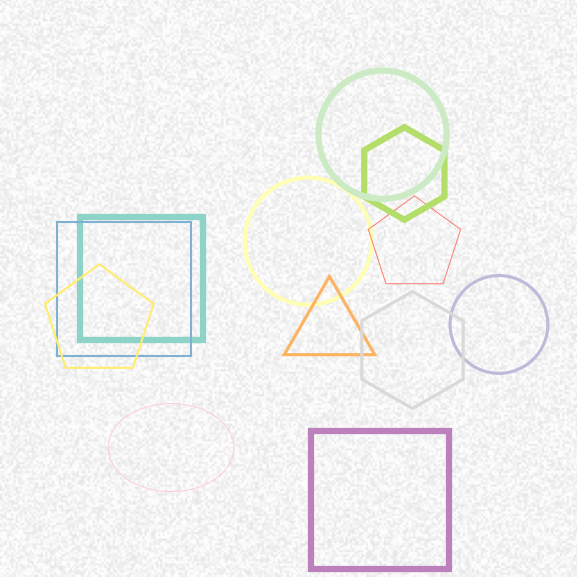[{"shape": "square", "thickness": 3, "radius": 0.53, "center": [0.246, 0.517]}, {"shape": "circle", "thickness": 2, "radius": 0.55, "center": [0.534, 0.581]}, {"shape": "circle", "thickness": 1.5, "radius": 0.42, "center": [0.864, 0.437]}, {"shape": "pentagon", "thickness": 0.5, "radius": 0.42, "center": [0.718, 0.576]}, {"shape": "square", "thickness": 1, "radius": 0.58, "center": [0.215, 0.499]}, {"shape": "triangle", "thickness": 1.5, "radius": 0.45, "center": [0.571, 0.43]}, {"shape": "hexagon", "thickness": 3, "radius": 0.4, "center": [0.7, 0.699]}, {"shape": "oval", "thickness": 0.5, "radius": 0.54, "center": [0.296, 0.224]}, {"shape": "hexagon", "thickness": 1.5, "radius": 0.51, "center": [0.714, 0.393]}, {"shape": "square", "thickness": 3, "radius": 0.6, "center": [0.658, 0.133]}, {"shape": "circle", "thickness": 3, "radius": 0.56, "center": [0.663, 0.766]}, {"shape": "pentagon", "thickness": 1, "radius": 0.5, "center": [0.172, 0.442]}]